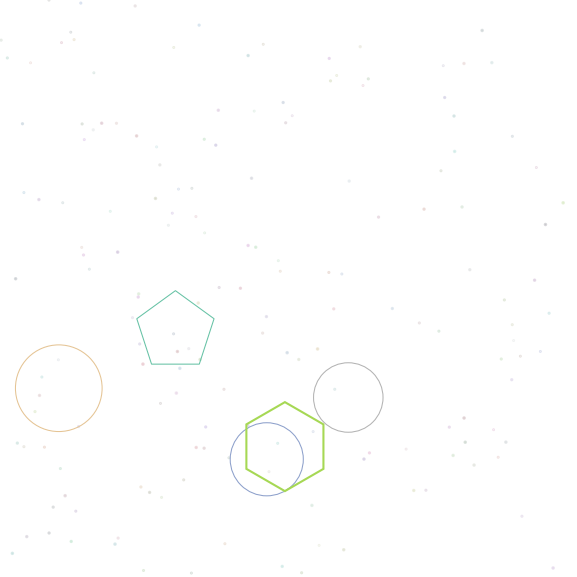[{"shape": "pentagon", "thickness": 0.5, "radius": 0.35, "center": [0.304, 0.425]}, {"shape": "circle", "thickness": 0.5, "radius": 0.32, "center": [0.462, 0.204]}, {"shape": "hexagon", "thickness": 1, "radius": 0.39, "center": [0.493, 0.226]}, {"shape": "circle", "thickness": 0.5, "radius": 0.38, "center": [0.102, 0.327]}, {"shape": "circle", "thickness": 0.5, "radius": 0.3, "center": [0.603, 0.311]}]